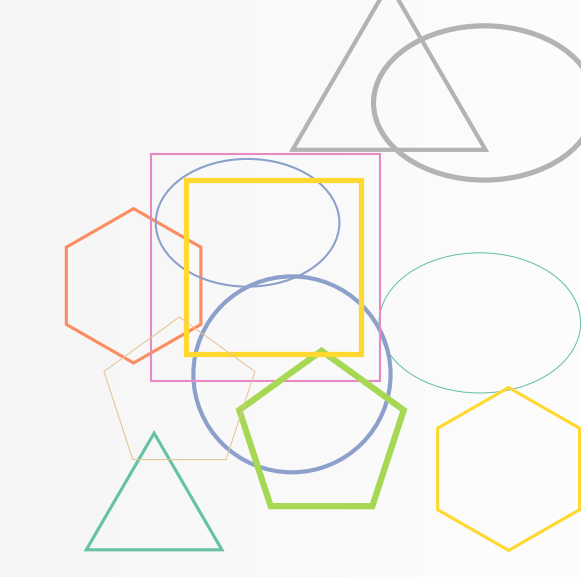[{"shape": "oval", "thickness": 0.5, "radius": 0.87, "center": [0.826, 0.44]}, {"shape": "triangle", "thickness": 1.5, "radius": 0.67, "center": [0.265, 0.114]}, {"shape": "hexagon", "thickness": 1.5, "radius": 0.67, "center": [0.23, 0.504]}, {"shape": "oval", "thickness": 1, "radius": 0.79, "center": [0.426, 0.613]}, {"shape": "circle", "thickness": 2, "radius": 0.85, "center": [0.502, 0.351]}, {"shape": "square", "thickness": 1, "radius": 0.98, "center": [0.457, 0.536]}, {"shape": "pentagon", "thickness": 3, "radius": 0.74, "center": [0.553, 0.243]}, {"shape": "square", "thickness": 2.5, "radius": 0.75, "center": [0.471, 0.537]}, {"shape": "hexagon", "thickness": 1.5, "radius": 0.7, "center": [0.875, 0.187]}, {"shape": "pentagon", "thickness": 0.5, "radius": 0.68, "center": [0.309, 0.314]}, {"shape": "oval", "thickness": 2.5, "radius": 0.95, "center": [0.833, 0.821]}, {"shape": "triangle", "thickness": 2, "radius": 0.96, "center": [0.669, 0.836]}]